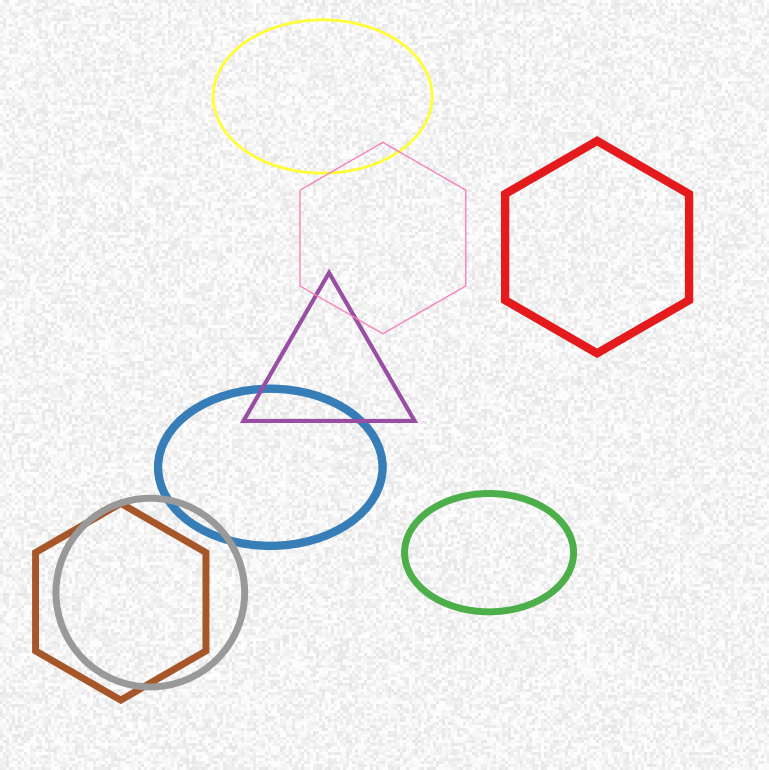[{"shape": "hexagon", "thickness": 3, "radius": 0.69, "center": [0.775, 0.679]}, {"shape": "oval", "thickness": 3, "radius": 0.73, "center": [0.351, 0.393]}, {"shape": "oval", "thickness": 2.5, "radius": 0.55, "center": [0.635, 0.282]}, {"shape": "triangle", "thickness": 1.5, "radius": 0.64, "center": [0.427, 0.517]}, {"shape": "oval", "thickness": 1, "radius": 0.71, "center": [0.419, 0.875]}, {"shape": "hexagon", "thickness": 2.5, "radius": 0.64, "center": [0.157, 0.219]}, {"shape": "hexagon", "thickness": 0.5, "radius": 0.62, "center": [0.497, 0.691]}, {"shape": "circle", "thickness": 2.5, "radius": 0.61, "center": [0.195, 0.23]}]